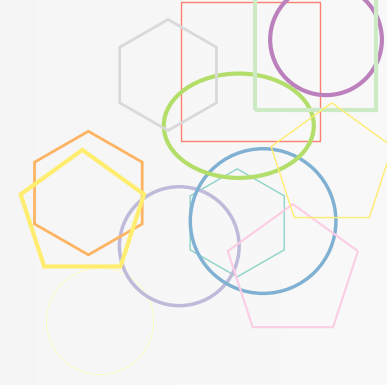[{"shape": "hexagon", "thickness": 1, "radius": 0.7, "center": [0.612, 0.421]}, {"shape": "circle", "thickness": 0.5, "radius": 0.69, "center": [0.258, 0.166]}, {"shape": "circle", "thickness": 2.5, "radius": 0.77, "center": [0.463, 0.361]}, {"shape": "square", "thickness": 1, "radius": 0.9, "center": [0.647, 0.814]}, {"shape": "circle", "thickness": 2.5, "radius": 0.94, "center": [0.679, 0.426]}, {"shape": "hexagon", "thickness": 2, "radius": 0.8, "center": [0.228, 0.499]}, {"shape": "oval", "thickness": 3, "radius": 0.97, "center": [0.616, 0.673]}, {"shape": "pentagon", "thickness": 1.5, "radius": 0.88, "center": [0.756, 0.293]}, {"shape": "hexagon", "thickness": 2, "radius": 0.72, "center": [0.434, 0.805]}, {"shape": "circle", "thickness": 3, "radius": 0.72, "center": [0.841, 0.897]}, {"shape": "square", "thickness": 3, "radius": 0.78, "center": [0.814, 0.868]}, {"shape": "pentagon", "thickness": 1, "radius": 0.82, "center": [0.856, 0.568]}, {"shape": "pentagon", "thickness": 3, "radius": 0.84, "center": [0.213, 0.443]}]